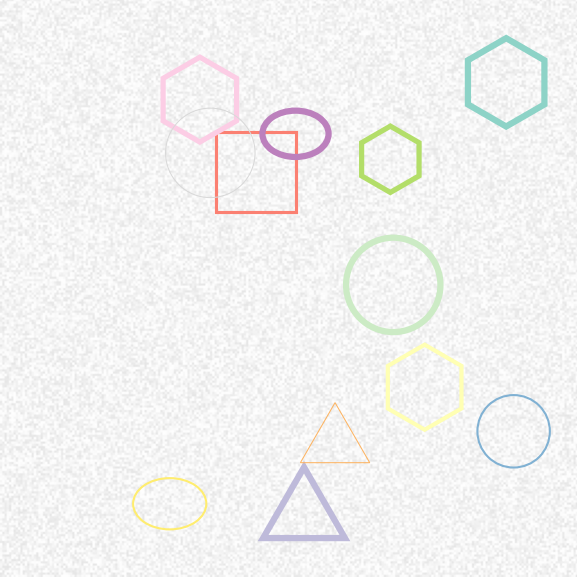[{"shape": "hexagon", "thickness": 3, "radius": 0.38, "center": [0.876, 0.857]}, {"shape": "hexagon", "thickness": 2, "radius": 0.37, "center": [0.735, 0.329]}, {"shape": "triangle", "thickness": 3, "radius": 0.41, "center": [0.526, 0.108]}, {"shape": "square", "thickness": 1.5, "radius": 0.35, "center": [0.443, 0.702]}, {"shape": "circle", "thickness": 1, "radius": 0.31, "center": [0.889, 0.252]}, {"shape": "triangle", "thickness": 0.5, "radius": 0.35, "center": [0.58, 0.233]}, {"shape": "hexagon", "thickness": 2.5, "radius": 0.29, "center": [0.676, 0.723]}, {"shape": "hexagon", "thickness": 2.5, "radius": 0.37, "center": [0.346, 0.827]}, {"shape": "circle", "thickness": 0.5, "radius": 0.39, "center": [0.364, 0.734]}, {"shape": "oval", "thickness": 3, "radius": 0.29, "center": [0.512, 0.767]}, {"shape": "circle", "thickness": 3, "radius": 0.41, "center": [0.681, 0.506]}, {"shape": "oval", "thickness": 1, "radius": 0.32, "center": [0.294, 0.127]}]